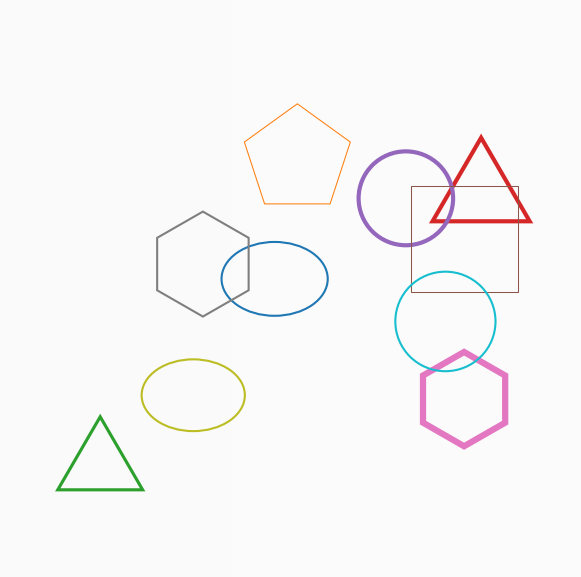[{"shape": "oval", "thickness": 1, "radius": 0.46, "center": [0.472, 0.516]}, {"shape": "pentagon", "thickness": 0.5, "radius": 0.48, "center": [0.512, 0.724]}, {"shape": "triangle", "thickness": 1.5, "radius": 0.42, "center": [0.172, 0.193]}, {"shape": "triangle", "thickness": 2, "radius": 0.48, "center": [0.828, 0.664]}, {"shape": "circle", "thickness": 2, "radius": 0.41, "center": [0.698, 0.656]}, {"shape": "square", "thickness": 0.5, "radius": 0.46, "center": [0.799, 0.586]}, {"shape": "hexagon", "thickness": 3, "radius": 0.41, "center": [0.798, 0.308]}, {"shape": "hexagon", "thickness": 1, "radius": 0.45, "center": [0.349, 0.542]}, {"shape": "oval", "thickness": 1, "radius": 0.44, "center": [0.332, 0.315]}, {"shape": "circle", "thickness": 1, "radius": 0.43, "center": [0.766, 0.443]}]